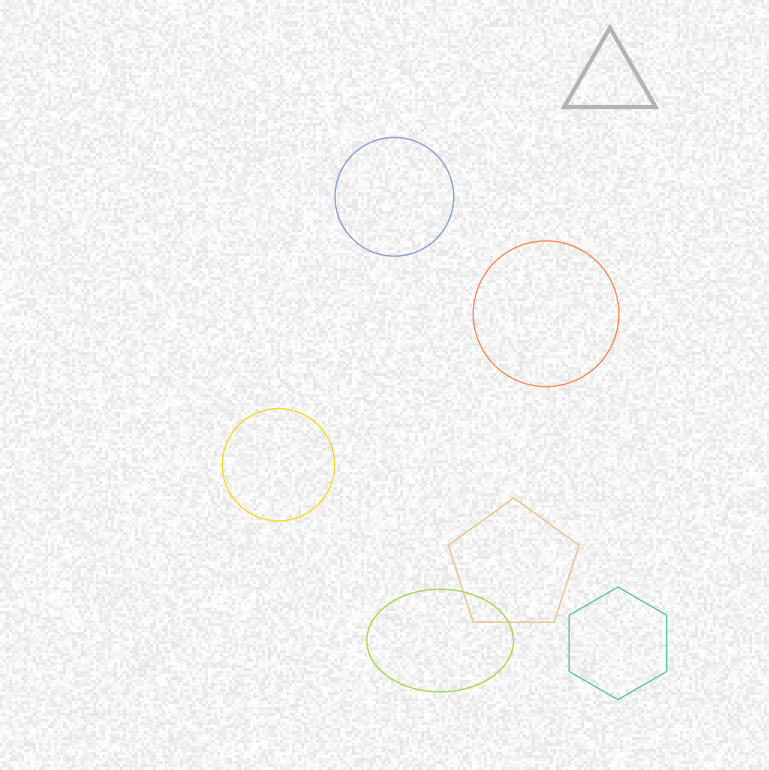[{"shape": "hexagon", "thickness": 0.5, "radius": 0.37, "center": [0.802, 0.164]}, {"shape": "circle", "thickness": 0.5, "radius": 0.47, "center": [0.709, 0.593]}, {"shape": "circle", "thickness": 0.5, "radius": 0.39, "center": [0.512, 0.744]}, {"shape": "oval", "thickness": 0.5, "radius": 0.48, "center": [0.572, 0.168]}, {"shape": "circle", "thickness": 0.5, "radius": 0.36, "center": [0.362, 0.396]}, {"shape": "pentagon", "thickness": 0.5, "radius": 0.45, "center": [0.667, 0.264]}, {"shape": "triangle", "thickness": 1.5, "radius": 0.34, "center": [0.792, 0.895]}]